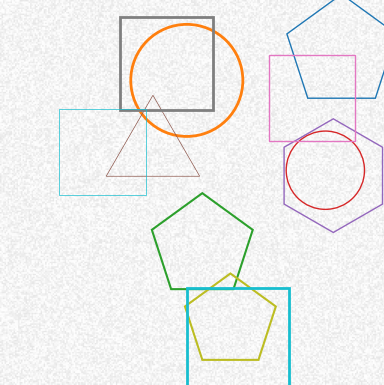[{"shape": "pentagon", "thickness": 1, "radius": 0.75, "center": [0.887, 0.866]}, {"shape": "circle", "thickness": 2, "radius": 0.73, "center": [0.485, 0.791]}, {"shape": "pentagon", "thickness": 1.5, "radius": 0.69, "center": [0.525, 0.36]}, {"shape": "circle", "thickness": 1, "radius": 0.51, "center": [0.845, 0.558]}, {"shape": "hexagon", "thickness": 1, "radius": 0.74, "center": [0.866, 0.544]}, {"shape": "triangle", "thickness": 0.5, "radius": 0.7, "center": [0.397, 0.612]}, {"shape": "square", "thickness": 1, "radius": 0.56, "center": [0.812, 0.746]}, {"shape": "square", "thickness": 2, "radius": 0.6, "center": [0.433, 0.834]}, {"shape": "pentagon", "thickness": 1.5, "radius": 0.62, "center": [0.598, 0.166]}, {"shape": "square", "thickness": 0.5, "radius": 0.56, "center": [0.266, 0.605]}, {"shape": "square", "thickness": 2, "radius": 0.66, "center": [0.619, 0.12]}]